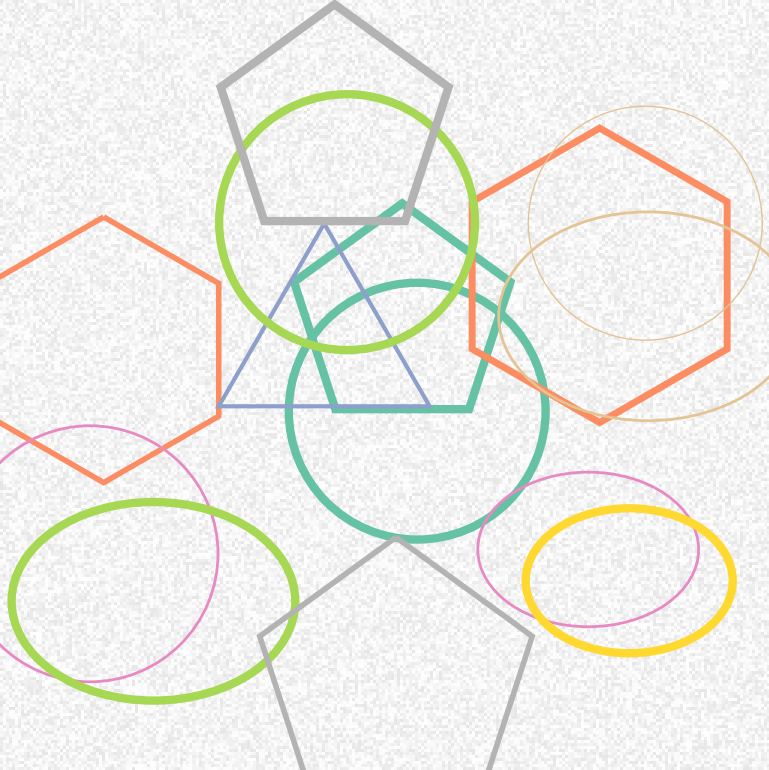[{"shape": "pentagon", "thickness": 3, "radius": 0.74, "center": [0.522, 0.588]}, {"shape": "circle", "thickness": 3, "radius": 0.83, "center": [0.542, 0.466]}, {"shape": "hexagon", "thickness": 2, "radius": 0.86, "center": [0.135, 0.546]}, {"shape": "hexagon", "thickness": 2.5, "radius": 0.96, "center": [0.779, 0.642]}, {"shape": "triangle", "thickness": 1.5, "radius": 0.79, "center": [0.421, 0.551]}, {"shape": "oval", "thickness": 1, "radius": 0.72, "center": [0.764, 0.286]}, {"shape": "circle", "thickness": 1, "radius": 0.83, "center": [0.117, 0.281]}, {"shape": "oval", "thickness": 3, "radius": 0.92, "center": [0.199, 0.219]}, {"shape": "circle", "thickness": 3, "radius": 0.83, "center": [0.451, 0.711]}, {"shape": "oval", "thickness": 3, "radius": 0.67, "center": [0.817, 0.246]}, {"shape": "oval", "thickness": 1, "radius": 0.97, "center": [0.841, 0.589]}, {"shape": "circle", "thickness": 0.5, "radius": 0.76, "center": [0.838, 0.71]}, {"shape": "pentagon", "thickness": 3, "radius": 0.78, "center": [0.435, 0.839]}, {"shape": "pentagon", "thickness": 2, "radius": 0.93, "center": [0.514, 0.116]}]